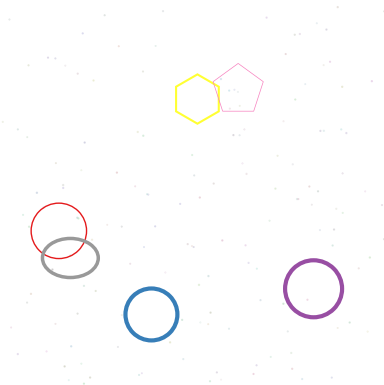[{"shape": "circle", "thickness": 1, "radius": 0.36, "center": [0.153, 0.4]}, {"shape": "circle", "thickness": 3, "radius": 0.34, "center": [0.393, 0.183]}, {"shape": "circle", "thickness": 3, "radius": 0.37, "center": [0.815, 0.25]}, {"shape": "hexagon", "thickness": 1.5, "radius": 0.32, "center": [0.513, 0.743]}, {"shape": "pentagon", "thickness": 0.5, "radius": 0.34, "center": [0.619, 0.767]}, {"shape": "oval", "thickness": 2.5, "radius": 0.36, "center": [0.183, 0.33]}]